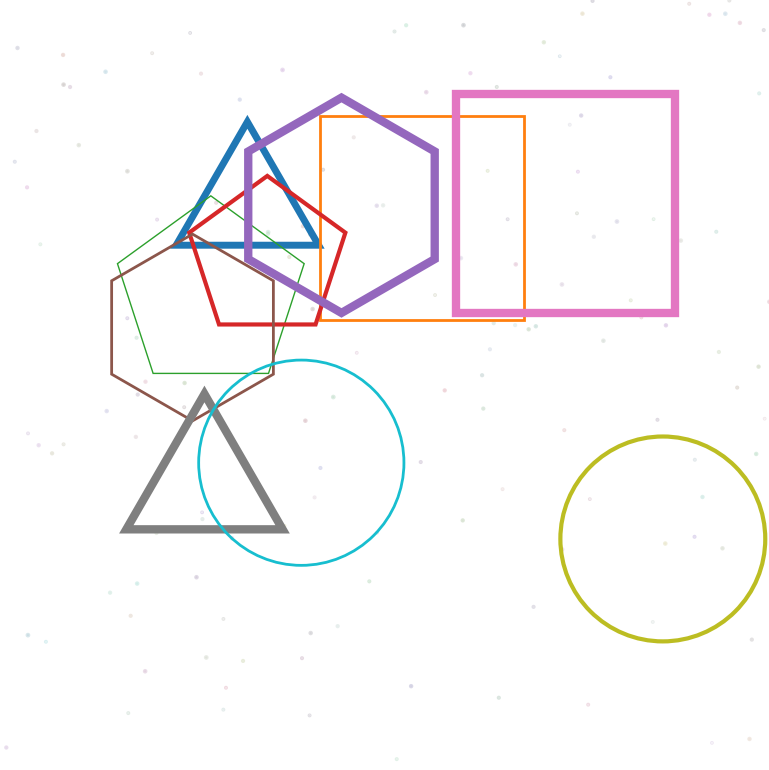[{"shape": "triangle", "thickness": 2.5, "radius": 0.53, "center": [0.321, 0.735]}, {"shape": "square", "thickness": 1, "radius": 0.66, "center": [0.548, 0.717]}, {"shape": "pentagon", "thickness": 0.5, "radius": 0.64, "center": [0.274, 0.618]}, {"shape": "pentagon", "thickness": 1.5, "radius": 0.53, "center": [0.347, 0.665]}, {"shape": "hexagon", "thickness": 3, "radius": 0.7, "center": [0.443, 0.733]}, {"shape": "hexagon", "thickness": 1, "radius": 0.61, "center": [0.25, 0.575]}, {"shape": "square", "thickness": 3, "radius": 0.71, "center": [0.734, 0.736]}, {"shape": "triangle", "thickness": 3, "radius": 0.59, "center": [0.266, 0.371]}, {"shape": "circle", "thickness": 1.5, "radius": 0.67, "center": [0.861, 0.3]}, {"shape": "circle", "thickness": 1, "radius": 0.67, "center": [0.391, 0.399]}]